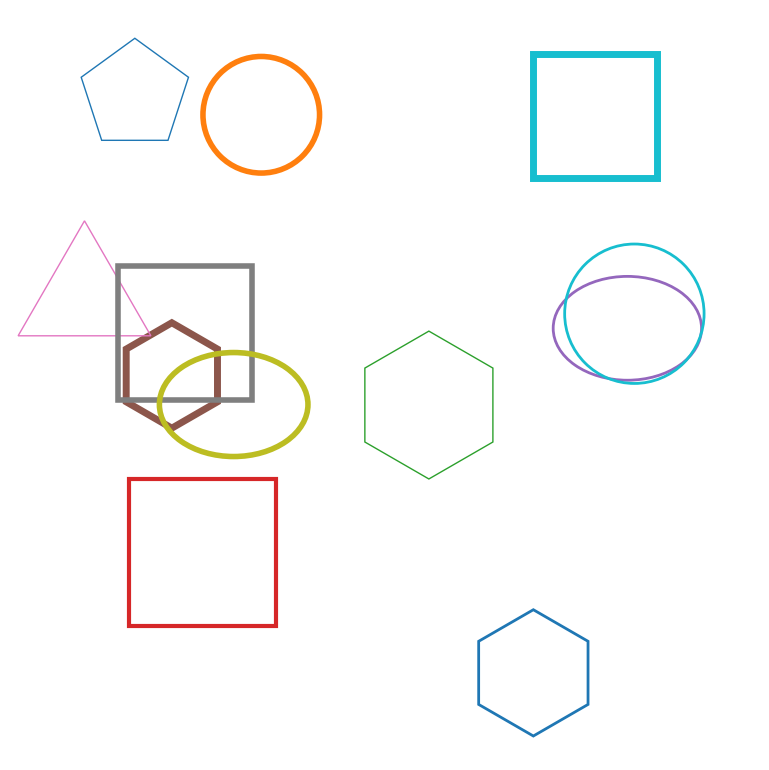[{"shape": "pentagon", "thickness": 0.5, "radius": 0.37, "center": [0.175, 0.877]}, {"shape": "hexagon", "thickness": 1, "radius": 0.41, "center": [0.693, 0.126]}, {"shape": "circle", "thickness": 2, "radius": 0.38, "center": [0.339, 0.851]}, {"shape": "hexagon", "thickness": 0.5, "radius": 0.48, "center": [0.557, 0.474]}, {"shape": "square", "thickness": 1.5, "radius": 0.48, "center": [0.263, 0.282]}, {"shape": "oval", "thickness": 1, "radius": 0.48, "center": [0.815, 0.574]}, {"shape": "hexagon", "thickness": 2.5, "radius": 0.34, "center": [0.223, 0.512]}, {"shape": "triangle", "thickness": 0.5, "radius": 0.5, "center": [0.11, 0.614]}, {"shape": "square", "thickness": 2, "radius": 0.43, "center": [0.24, 0.568]}, {"shape": "oval", "thickness": 2, "radius": 0.48, "center": [0.303, 0.475]}, {"shape": "square", "thickness": 2.5, "radius": 0.4, "center": [0.773, 0.849]}, {"shape": "circle", "thickness": 1, "radius": 0.45, "center": [0.824, 0.593]}]